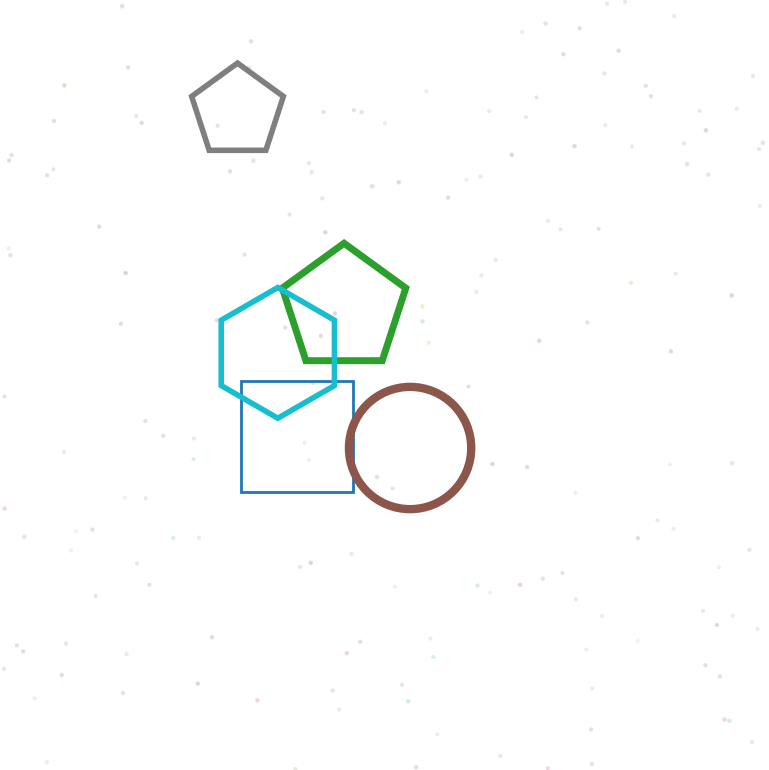[{"shape": "square", "thickness": 1, "radius": 0.36, "center": [0.386, 0.433]}, {"shape": "pentagon", "thickness": 2.5, "radius": 0.42, "center": [0.447, 0.6]}, {"shape": "circle", "thickness": 3, "radius": 0.4, "center": [0.533, 0.418]}, {"shape": "pentagon", "thickness": 2, "radius": 0.31, "center": [0.308, 0.855]}, {"shape": "hexagon", "thickness": 2, "radius": 0.42, "center": [0.361, 0.542]}]